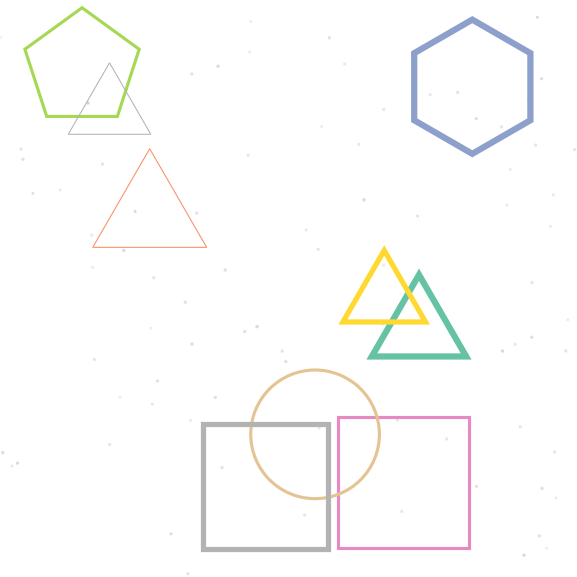[{"shape": "triangle", "thickness": 3, "radius": 0.47, "center": [0.726, 0.429]}, {"shape": "triangle", "thickness": 0.5, "radius": 0.57, "center": [0.259, 0.628]}, {"shape": "hexagon", "thickness": 3, "radius": 0.58, "center": [0.818, 0.849]}, {"shape": "square", "thickness": 1.5, "radius": 0.57, "center": [0.698, 0.163]}, {"shape": "pentagon", "thickness": 1.5, "radius": 0.52, "center": [0.142, 0.882]}, {"shape": "triangle", "thickness": 2.5, "radius": 0.41, "center": [0.665, 0.483]}, {"shape": "circle", "thickness": 1.5, "radius": 0.56, "center": [0.546, 0.247]}, {"shape": "square", "thickness": 2.5, "radius": 0.54, "center": [0.46, 0.156]}, {"shape": "triangle", "thickness": 0.5, "radius": 0.41, "center": [0.19, 0.808]}]